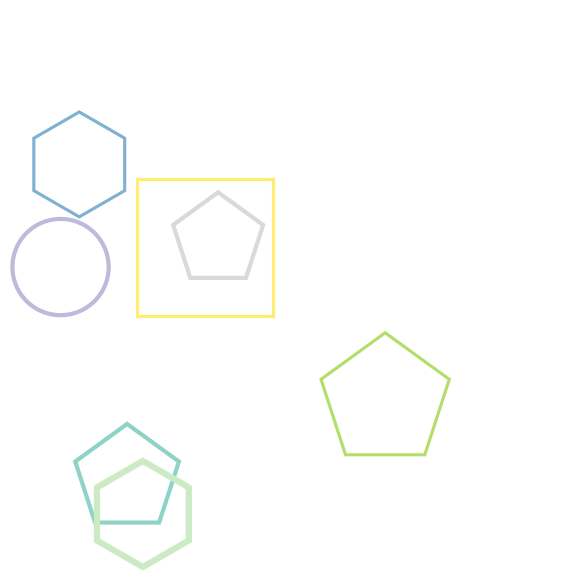[{"shape": "pentagon", "thickness": 2, "radius": 0.47, "center": [0.22, 0.171]}, {"shape": "circle", "thickness": 2, "radius": 0.42, "center": [0.105, 0.537]}, {"shape": "hexagon", "thickness": 1.5, "radius": 0.45, "center": [0.137, 0.714]}, {"shape": "pentagon", "thickness": 1.5, "radius": 0.58, "center": [0.667, 0.306]}, {"shape": "pentagon", "thickness": 2, "radius": 0.41, "center": [0.378, 0.584]}, {"shape": "hexagon", "thickness": 3, "radius": 0.46, "center": [0.247, 0.109]}, {"shape": "square", "thickness": 1.5, "radius": 0.59, "center": [0.355, 0.57]}]